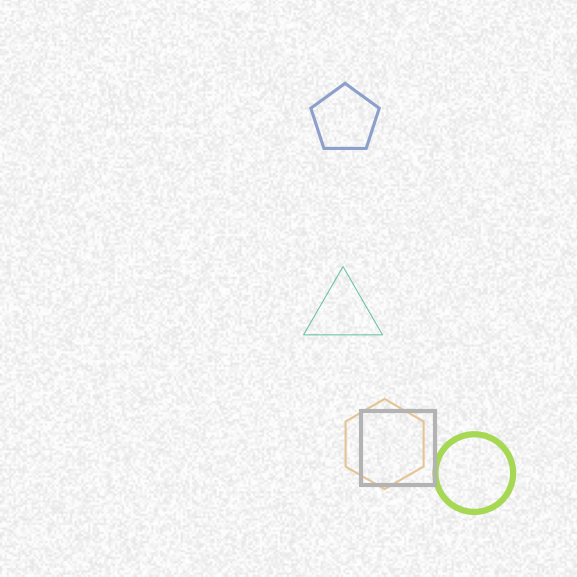[{"shape": "triangle", "thickness": 0.5, "radius": 0.39, "center": [0.594, 0.459]}, {"shape": "pentagon", "thickness": 1.5, "radius": 0.31, "center": [0.597, 0.793]}, {"shape": "circle", "thickness": 3, "radius": 0.34, "center": [0.821, 0.18]}, {"shape": "hexagon", "thickness": 1, "radius": 0.39, "center": [0.666, 0.23]}, {"shape": "square", "thickness": 2, "radius": 0.32, "center": [0.69, 0.223]}]